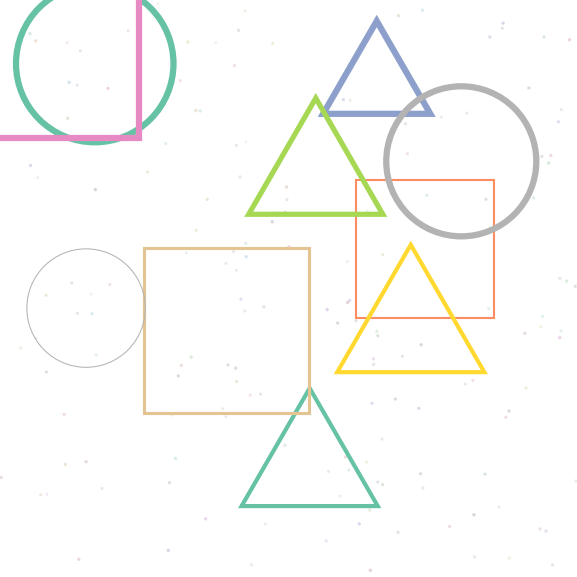[{"shape": "circle", "thickness": 3, "radius": 0.68, "center": [0.164, 0.889]}, {"shape": "triangle", "thickness": 2, "radius": 0.68, "center": [0.536, 0.191]}, {"shape": "square", "thickness": 1, "radius": 0.6, "center": [0.737, 0.568]}, {"shape": "triangle", "thickness": 3, "radius": 0.54, "center": [0.652, 0.856]}, {"shape": "square", "thickness": 3, "radius": 0.69, "center": [0.102, 0.899]}, {"shape": "triangle", "thickness": 2.5, "radius": 0.67, "center": [0.547, 0.695]}, {"shape": "triangle", "thickness": 2, "radius": 0.74, "center": [0.711, 0.428]}, {"shape": "square", "thickness": 1.5, "radius": 0.71, "center": [0.393, 0.426]}, {"shape": "circle", "thickness": 3, "radius": 0.65, "center": [0.799, 0.72]}, {"shape": "circle", "thickness": 0.5, "radius": 0.51, "center": [0.149, 0.466]}]